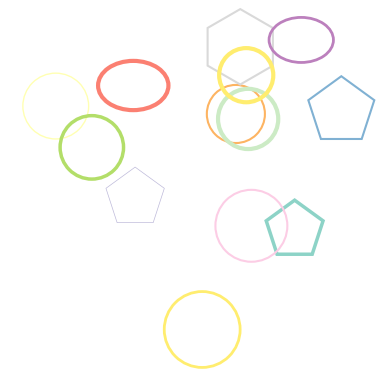[{"shape": "pentagon", "thickness": 2.5, "radius": 0.39, "center": [0.765, 0.402]}, {"shape": "circle", "thickness": 1, "radius": 0.43, "center": [0.145, 0.725]}, {"shape": "pentagon", "thickness": 0.5, "radius": 0.4, "center": [0.351, 0.486]}, {"shape": "oval", "thickness": 3, "radius": 0.46, "center": [0.346, 0.778]}, {"shape": "pentagon", "thickness": 1.5, "radius": 0.45, "center": [0.887, 0.712]}, {"shape": "circle", "thickness": 1.5, "radius": 0.38, "center": [0.613, 0.704]}, {"shape": "circle", "thickness": 2.5, "radius": 0.41, "center": [0.238, 0.617]}, {"shape": "circle", "thickness": 1.5, "radius": 0.47, "center": [0.653, 0.414]}, {"shape": "hexagon", "thickness": 1.5, "radius": 0.49, "center": [0.624, 0.878]}, {"shape": "oval", "thickness": 2, "radius": 0.42, "center": [0.782, 0.896]}, {"shape": "circle", "thickness": 3, "radius": 0.39, "center": [0.645, 0.691]}, {"shape": "circle", "thickness": 2, "radius": 0.49, "center": [0.525, 0.144]}, {"shape": "circle", "thickness": 3, "radius": 0.35, "center": [0.64, 0.805]}]